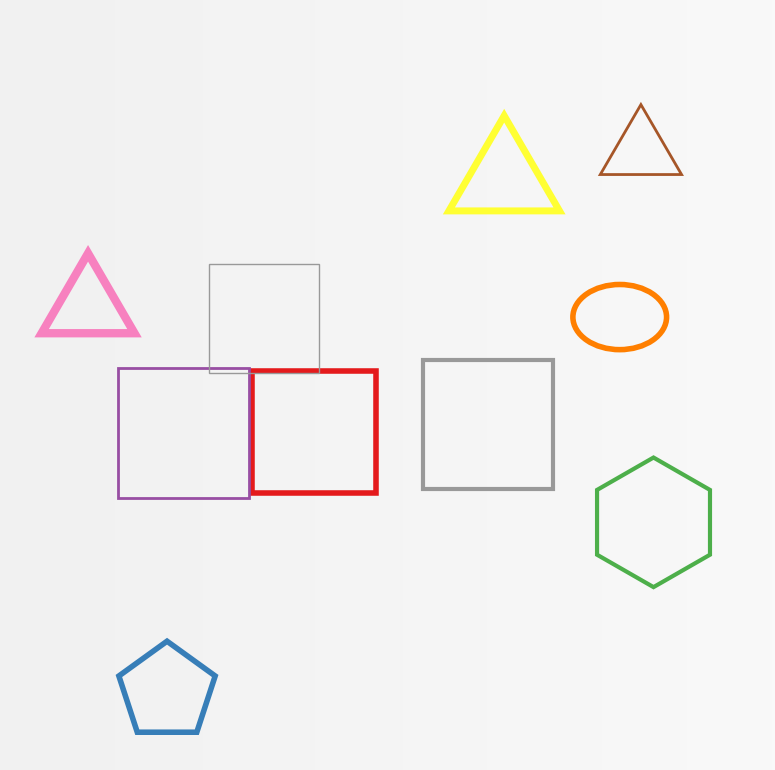[{"shape": "square", "thickness": 2, "radius": 0.4, "center": [0.405, 0.439]}, {"shape": "pentagon", "thickness": 2, "radius": 0.33, "center": [0.216, 0.102]}, {"shape": "hexagon", "thickness": 1.5, "radius": 0.42, "center": [0.843, 0.322]}, {"shape": "square", "thickness": 1, "radius": 0.42, "center": [0.237, 0.438]}, {"shape": "oval", "thickness": 2, "radius": 0.3, "center": [0.8, 0.588]}, {"shape": "triangle", "thickness": 2.5, "radius": 0.41, "center": [0.651, 0.767]}, {"shape": "triangle", "thickness": 1, "radius": 0.3, "center": [0.827, 0.804]}, {"shape": "triangle", "thickness": 3, "radius": 0.35, "center": [0.114, 0.602]}, {"shape": "square", "thickness": 0.5, "radius": 0.36, "center": [0.341, 0.587]}, {"shape": "square", "thickness": 1.5, "radius": 0.42, "center": [0.63, 0.448]}]